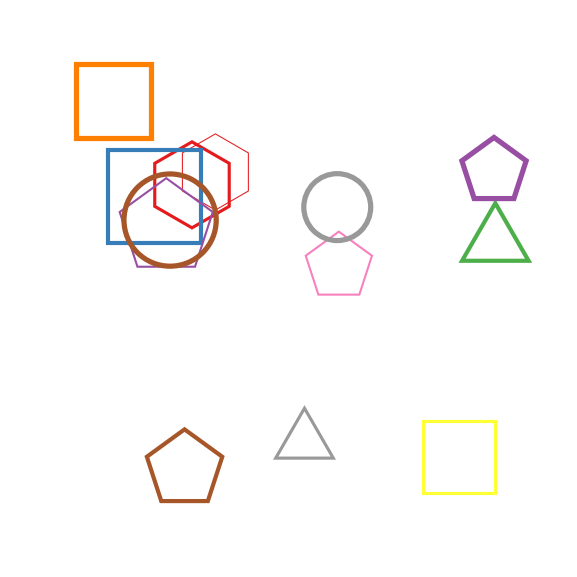[{"shape": "hexagon", "thickness": 0.5, "radius": 0.33, "center": [0.373, 0.701]}, {"shape": "hexagon", "thickness": 1.5, "radius": 0.37, "center": [0.332, 0.679]}, {"shape": "square", "thickness": 2, "radius": 0.4, "center": [0.268, 0.658]}, {"shape": "triangle", "thickness": 2, "radius": 0.33, "center": [0.858, 0.581]}, {"shape": "pentagon", "thickness": 1, "radius": 0.42, "center": [0.288, 0.606]}, {"shape": "pentagon", "thickness": 2.5, "radius": 0.29, "center": [0.855, 0.703]}, {"shape": "square", "thickness": 2.5, "radius": 0.32, "center": [0.196, 0.825]}, {"shape": "square", "thickness": 1.5, "radius": 0.31, "center": [0.795, 0.208]}, {"shape": "circle", "thickness": 2.5, "radius": 0.4, "center": [0.295, 0.618]}, {"shape": "pentagon", "thickness": 2, "radius": 0.34, "center": [0.32, 0.187]}, {"shape": "pentagon", "thickness": 1, "radius": 0.3, "center": [0.587, 0.538]}, {"shape": "triangle", "thickness": 1.5, "radius": 0.29, "center": [0.527, 0.235]}, {"shape": "circle", "thickness": 2.5, "radius": 0.29, "center": [0.584, 0.64]}]